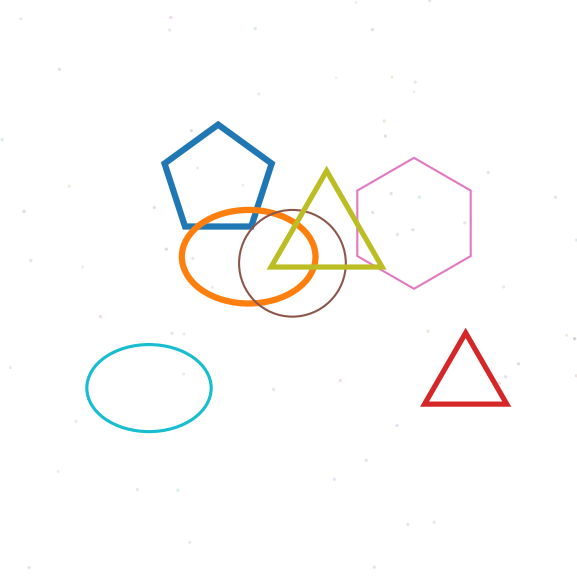[{"shape": "pentagon", "thickness": 3, "radius": 0.49, "center": [0.378, 0.686]}, {"shape": "oval", "thickness": 3, "radius": 0.58, "center": [0.431, 0.555]}, {"shape": "triangle", "thickness": 2.5, "radius": 0.41, "center": [0.806, 0.34]}, {"shape": "circle", "thickness": 1, "radius": 0.46, "center": [0.506, 0.543]}, {"shape": "hexagon", "thickness": 1, "radius": 0.57, "center": [0.717, 0.612]}, {"shape": "triangle", "thickness": 2.5, "radius": 0.55, "center": [0.566, 0.592]}, {"shape": "oval", "thickness": 1.5, "radius": 0.54, "center": [0.258, 0.327]}]